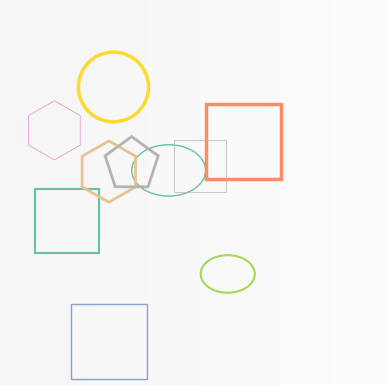[{"shape": "oval", "thickness": 1, "radius": 0.48, "center": [0.435, 0.557]}, {"shape": "square", "thickness": 1.5, "radius": 0.41, "center": [0.172, 0.426]}, {"shape": "square", "thickness": 2.5, "radius": 0.48, "center": [0.628, 0.632]}, {"shape": "square", "thickness": 1, "radius": 0.49, "center": [0.281, 0.112]}, {"shape": "hexagon", "thickness": 0.5, "radius": 0.38, "center": [0.14, 0.661]}, {"shape": "oval", "thickness": 1.5, "radius": 0.35, "center": [0.588, 0.288]}, {"shape": "circle", "thickness": 2.5, "radius": 0.45, "center": [0.293, 0.774]}, {"shape": "hexagon", "thickness": 2, "radius": 0.4, "center": [0.281, 0.554]}, {"shape": "square", "thickness": 0.5, "radius": 0.34, "center": [0.516, 0.569]}, {"shape": "pentagon", "thickness": 2, "radius": 0.36, "center": [0.34, 0.573]}]